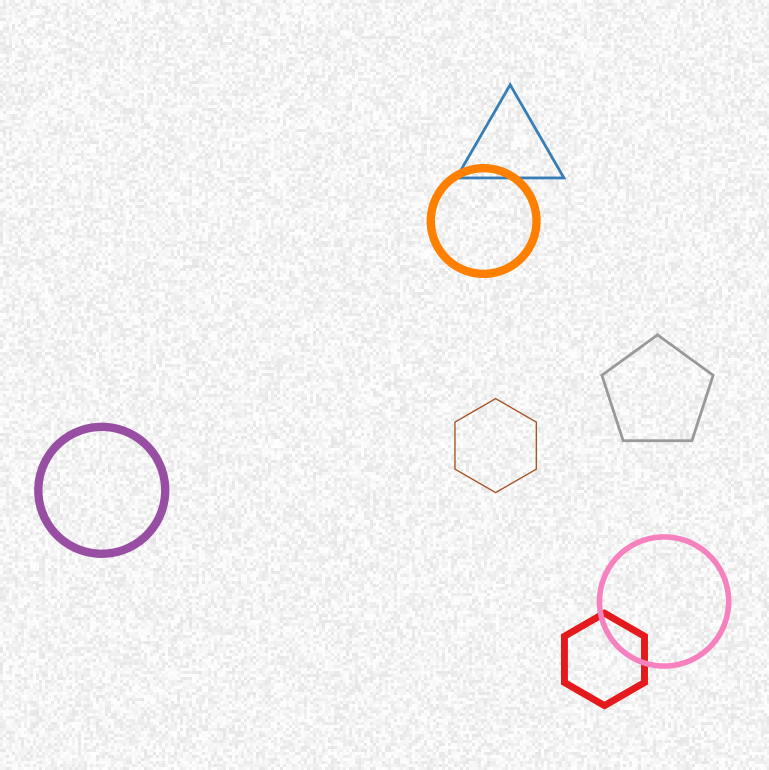[{"shape": "hexagon", "thickness": 2.5, "radius": 0.3, "center": [0.785, 0.144]}, {"shape": "triangle", "thickness": 1, "radius": 0.4, "center": [0.663, 0.809]}, {"shape": "circle", "thickness": 3, "radius": 0.41, "center": [0.132, 0.363]}, {"shape": "circle", "thickness": 3, "radius": 0.34, "center": [0.628, 0.713]}, {"shape": "hexagon", "thickness": 0.5, "radius": 0.31, "center": [0.644, 0.421]}, {"shape": "circle", "thickness": 2, "radius": 0.42, "center": [0.862, 0.219]}, {"shape": "pentagon", "thickness": 1, "radius": 0.38, "center": [0.854, 0.489]}]